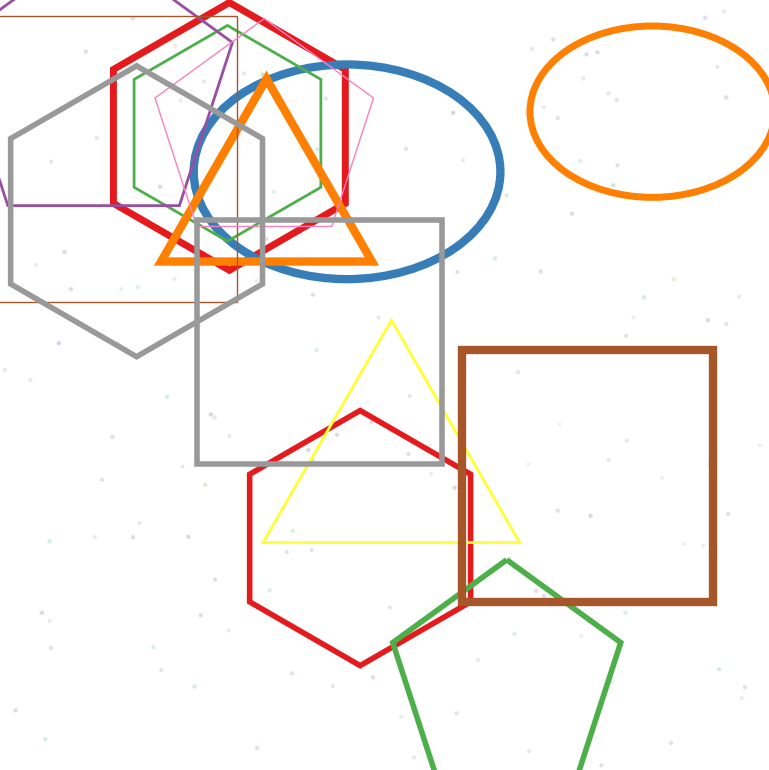[{"shape": "hexagon", "thickness": 2.5, "radius": 0.87, "center": [0.298, 0.823]}, {"shape": "hexagon", "thickness": 2, "radius": 0.83, "center": [0.468, 0.301]}, {"shape": "oval", "thickness": 3, "radius": 1.0, "center": [0.451, 0.777]}, {"shape": "pentagon", "thickness": 2, "radius": 0.78, "center": [0.658, 0.117]}, {"shape": "hexagon", "thickness": 1, "radius": 0.7, "center": [0.295, 0.827]}, {"shape": "pentagon", "thickness": 1, "radius": 0.95, "center": [0.122, 0.886]}, {"shape": "triangle", "thickness": 3, "radius": 0.79, "center": [0.346, 0.739]}, {"shape": "oval", "thickness": 2.5, "radius": 0.79, "center": [0.847, 0.855]}, {"shape": "triangle", "thickness": 1, "radius": 0.96, "center": [0.508, 0.392]}, {"shape": "square", "thickness": 3, "radius": 0.82, "center": [0.763, 0.382]}, {"shape": "square", "thickness": 0.5, "radius": 0.93, "center": [0.121, 0.794]}, {"shape": "pentagon", "thickness": 0.5, "radius": 0.75, "center": [0.343, 0.827]}, {"shape": "hexagon", "thickness": 2, "radius": 0.94, "center": [0.177, 0.726]}, {"shape": "square", "thickness": 2, "radius": 0.79, "center": [0.415, 0.556]}]